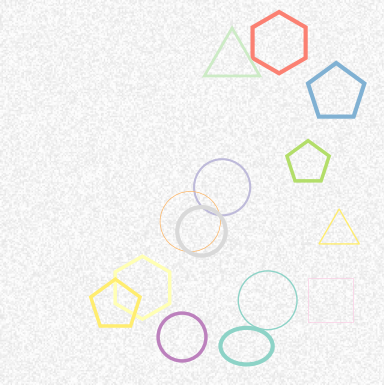[{"shape": "circle", "thickness": 1, "radius": 0.38, "center": [0.695, 0.22]}, {"shape": "oval", "thickness": 3, "radius": 0.34, "center": [0.64, 0.101]}, {"shape": "hexagon", "thickness": 2.5, "radius": 0.41, "center": [0.37, 0.253]}, {"shape": "circle", "thickness": 1.5, "radius": 0.36, "center": [0.577, 0.514]}, {"shape": "hexagon", "thickness": 3, "radius": 0.4, "center": [0.725, 0.889]}, {"shape": "pentagon", "thickness": 3, "radius": 0.38, "center": [0.873, 0.759]}, {"shape": "circle", "thickness": 0.5, "radius": 0.39, "center": [0.494, 0.425]}, {"shape": "pentagon", "thickness": 2.5, "radius": 0.29, "center": [0.8, 0.577]}, {"shape": "square", "thickness": 0.5, "radius": 0.29, "center": [0.858, 0.221]}, {"shape": "circle", "thickness": 3, "radius": 0.31, "center": [0.523, 0.399]}, {"shape": "circle", "thickness": 2.5, "radius": 0.31, "center": [0.473, 0.125]}, {"shape": "triangle", "thickness": 2, "radius": 0.42, "center": [0.603, 0.844]}, {"shape": "triangle", "thickness": 1, "radius": 0.3, "center": [0.881, 0.397]}, {"shape": "pentagon", "thickness": 2.5, "radius": 0.34, "center": [0.3, 0.208]}]